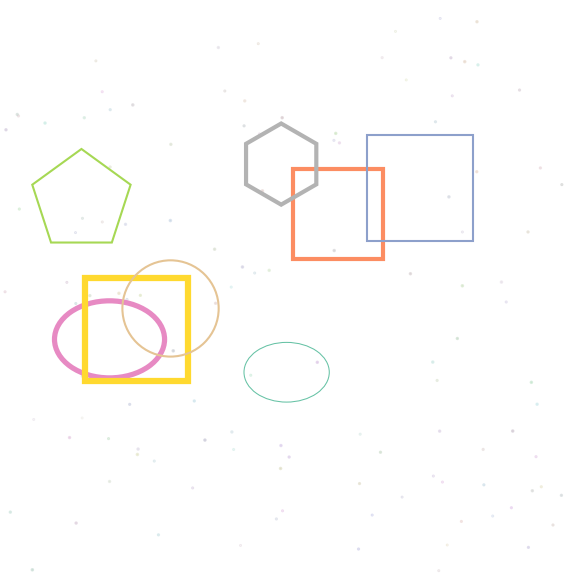[{"shape": "oval", "thickness": 0.5, "radius": 0.37, "center": [0.496, 0.355]}, {"shape": "square", "thickness": 2, "radius": 0.39, "center": [0.585, 0.628]}, {"shape": "square", "thickness": 1, "radius": 0.46, "center": [0.727, 0.674]}, {"shape": "oval", "thickness": 2.5, "radius": 0.48, "center": [0.19, 0.412]}, {"shape": "pentagon", "thickness": 1, "radius": 0.45, "center": [0.141, 0.652]}, {"shape": "square", "thickness": 3, "radius": 0.45, "center": [0.237, 0.428]}, {"shape": "circle", "thickness": 1, "radius": 0.42, "center": [0.295, 0.465]}, {"shape": "hexagon", "thickness": 2, "radius": 0.35, "center": [0.487, 0.715]}]